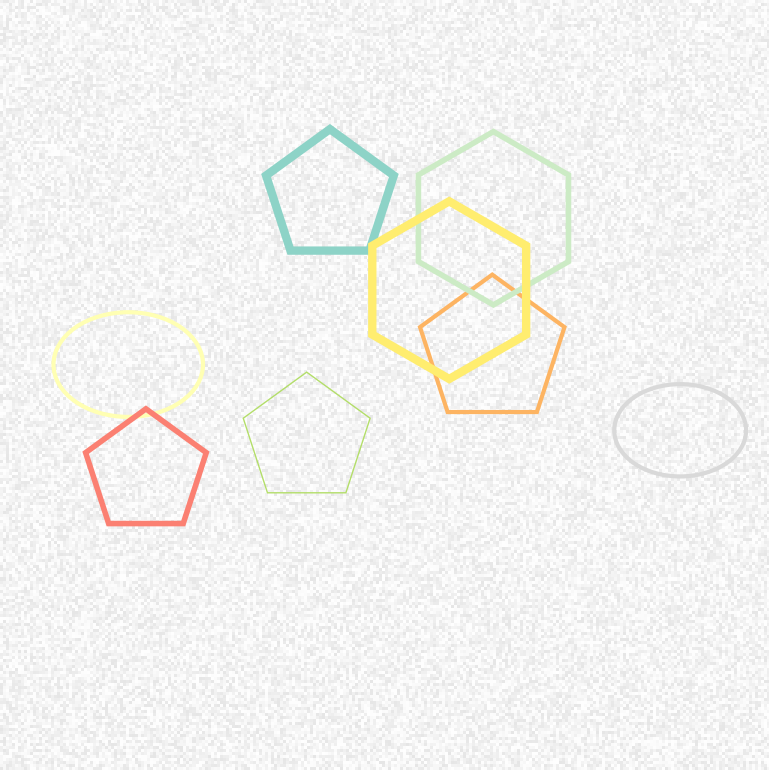[{"shape": "pentagon", "thickness": 3, "radius": 0.44, "center": [0.428, 0.745]}, {"shape": "oval", "thickness": 1.5, "radius": 0.49, "center": [0.167, 0.527]}, {"shape": "pentagon", "thickness": 2, "radius": 0.41, "center": [0.19, 0.387]}, {"shape": "pentagon", "thickness": 1.5, "radius": 0.49, "center": [0.639, 0.545]}, {"shape": "pentagon", "thickness": 0.5, "radius": 0.43, "center": [0.398, 0.43]}, {"shape": "oval", "thickness": 1.5, "radius": 0.43, "center": [0.883, 0.441]}, {"shape": "hexagon", "thickness": 2, "radius": 0.56, "center": [0.641, 0.717]}, {"shape": "hexagon", "thickness": 3, "radius": 0.58, "center": [0.583, 0.623]}]